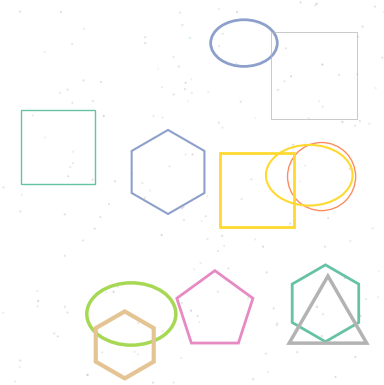[{"shape": "hexagon", "thickness": 2, "radius": 0.5, "center": [0.845, 0.212]}, {"shape": "square", "thickness": 1, "radius": 0.48, "center": [0.151, 0.618]}, {"shape": "circle", "thickness": 1, "radius": 0.44, "center": [0.835, 0.541]}, {"shape": "hexagon", "thickness": 1.5, "radius": 0.55, "center": [0.436, 0.553]}, {"shape": "oval", "thickness": 2, "radius": 0.43, "center": [0.634, 0.888]}, {"shape": "pentagon", "thickness": 2, "radius": 0.52, "center": [0.558, 0.193]}, {"shape": "oval", "thickness": 2.5, "radius": 0.58, "center": [0.341, 0.184]}, {"shape": "square", "thickness": 2, "radius": 0.48, "center": [0.668, 0.507]}, {"shape": "oval", "thickness": 1.5, "radius": 0.56, "center": [0.803, 0.545]}, {"shape": "hexagon", "thickness": 3, "radius": 0.43, "center": [0.324, 0.104]}, {"shape": "square", "thickness": 0.5, "radius": 0.56, "center": [0.815, 0.804]}, {"shape": "triangle", "thickness": 2.5, "radius": 0.58, "center": [0.852, 0.167]}]